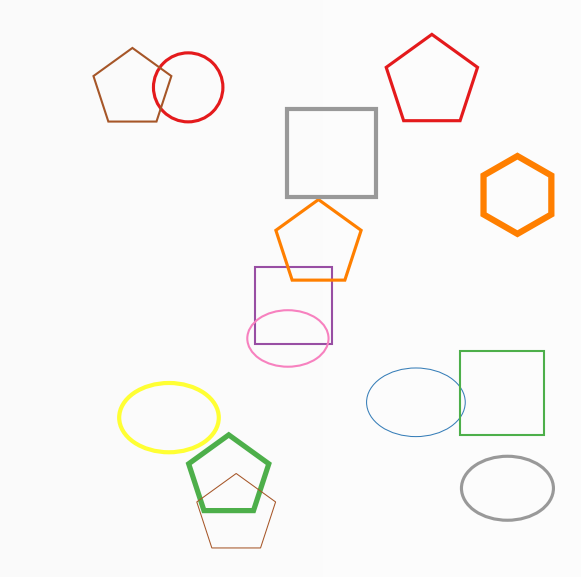[{"shape": "pentagon", "thickness": 1.5, "radius": 0.41, "center": [0.743, 0.857]}, {"shape": "circle", "thickness": 1.5, "radius": 0.3, "center": [0.324, 0.848]}, {"shape": "oval", "thickness": 0.5, "radius": 0.42, "center": [0.716, 0.303]}, {"shape": "pentagon", "thickness": 2.5, "radius": 0.36, "center": [0.394, 0.174]}, {"shape": "square", "thickness": 1, "radius": 0.36, "center": [0.864, 0.318]}, {"shape": "square", "thickness": 1, "radius": 0.33, "center": [0.505, 0.47]}, {"shape": "pentagon", "thickness": 1.5, "radius": 0.39, "center": [0.548, 0.576]}, {"shape": "hexagon", "thickness": 3, "radius": 0.34, "center": [0.89, 0.662]}, {"shape": "oval", "thickness": 2, "radius": 0.43, "center": [0.291, 0.276]}, {"shape": "pentagon", "thickness": 1, "radius": 0.35, "center": [0.228, 0.846]}, {"shape": "pentagon", "thickness": 0.5, "radius": 0.36, "center": [0.406, 0.108]}, {"shape": "oval", "thickness": 1, "radius": 0.35, "center": [0.495, 0.413]}, {"shape": "square", "thickness": 2, "radius": 0.38, "center": [0.57, 0.735]}, {"shape": "oval", "thickness": 1.5, "radius": 0.4, "center": [0.873, 0.154]}]